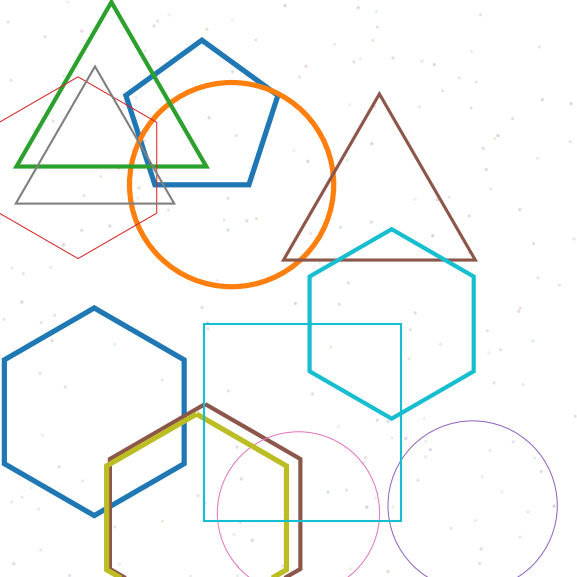[{"shape": "pentagon", "thickness": 2.5, "radius": 0.69, "center": [0.35, 0.791]}, {"shape": "hexagon", "thickness": 2.5, "radius": 0.9, "center": [0.163, 0.286]}, {"shape": "circle", "thickness": 2.5, "radius": 0.88, "center": [0.401, 0.679]}, {"shape": "triangle", "thickness": 2, "radius": 0.95, "center": [0.193, 0.806]}, {"shape": "hexagon", "thickness": 0.5, "radius": 0.79, "center": [0.135, 0.709]}, {"shape": "circle", "thickness": 0.5, "radius": 0.73, "center": [0.818, 0.124]}, {"shape": "hexagon", "thickness": 2, "radius": 0.95, "center": [0.355, 0.109]}, {"shape": "triangle", "thickness": 1.5, "radius": 0.96, "center": [0.657, 0.645]}, {"shape": "circle", "thickness": 0.5, "radius": 0.7, "center": [0.517, 0.111]}, {"shape": "triangle", "thickness": 1, "radius": 0.79, "center": [0.165, 0.726]}, {"shape": "hexagon", "thickness": 2.5, "radius": 0.9, "center": [0.34, 0.102]}, {"shape": "square", "thickness": 1, "radius": 0.85, "center": [0.523, 0.268]}, {"shape": "hexagon", "thickness": 2, "radius": 0.82, "center": [0.678, 0.438]}]